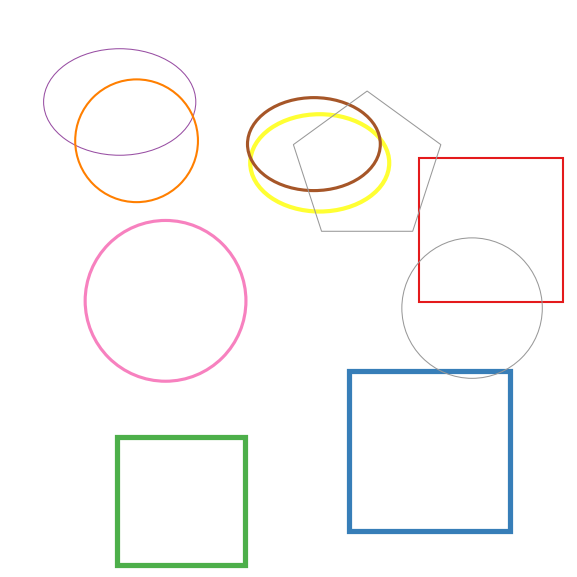[{"shape": "square", "thickness": 1, "radius": 0.62, "center": [0.85, 0.6]}, {"shape": "square", "thickness": 2.5, "radius": 0.7, "center": [0.744, 0.218]}, {"shape": "square", "thickness": 2.5, "radius": 0.55, "center": [0.314, 0.131]}, {"shape": "oval", "thickness": 0.5, "radius": 0.66, "center": [0.207, 0.823]}, {"shape": "circle", "thickness": 1, "radius": 0.53, "center": [0.236, 0.755]}, {"shape": "oval", "thickness": 2, "radius": 0.6, "center": [0.554, 0.717]}, {"shape": "oval", "thickness": 1.5, "radius": 0.57, "center": [0.544, 0.75]}, {"shape": "circle", "thickness": 1.5, "radius": 0.7, "center": [0.287, 0.478]}, {"shape": "circle", "thickness": 0.5, "radius": 0.61, "center": [0.817, 0.466]}, {"shape": "pentagon", "thickness": 0.5, "radius": 0.67, "center": [0.636, 0.707]}]